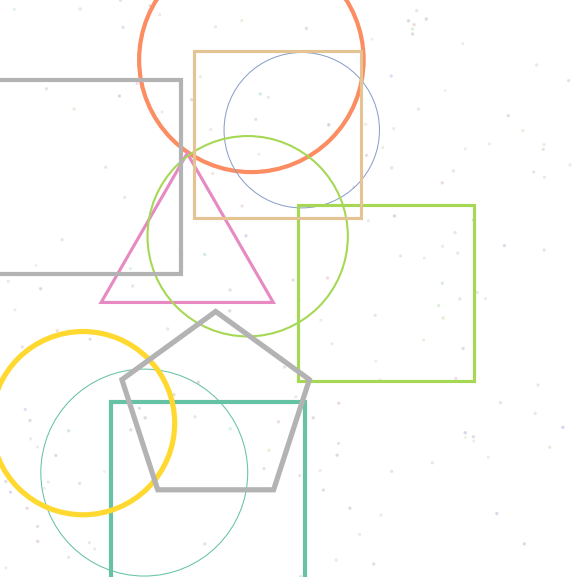[{"shape": "square", "thickness": 2, "radius": 0.84, "center": [0.361, 0.135]}, {"shape": "circle", "thickness": 0.5, "radius": 0.9, "center": [0.25, 0.181]}, {"shape": "circle", "thickness": 2, "radius": 0.97, "center": [0.435, 0.895]}, {"shape": "circle", "thickness": 0.5, "radius": 0.67, "center": [0.523, 0.774]}, {"shape": "triangle", "thickness": 1.5, "radius": 0.86, "center": [0.324, 0.561]}, {"shape": "circle", "thickness": 1, "radius": 0.87, "center": [0.429, 0.59]}, {"shape": "square", "thickness": 1.5, "radius": 0.76, "center": [0.668, 0.492]}, {"shape": "circle", "thickness": 2.5, "radius": 0.79, "center": [0.144, 0.266]}, {"shape": "square", "thickness": 1.5, "radius": 0.72, "center": [0.481, 0.767]}, {"shape": "square", "thickness": 2, "radius": 0.84, "center": [0.145, 0.692]}, {"shape": "pentagon", "thickness": 2.5, "radius": 0.85, "center": [0.373, 0.289]}]